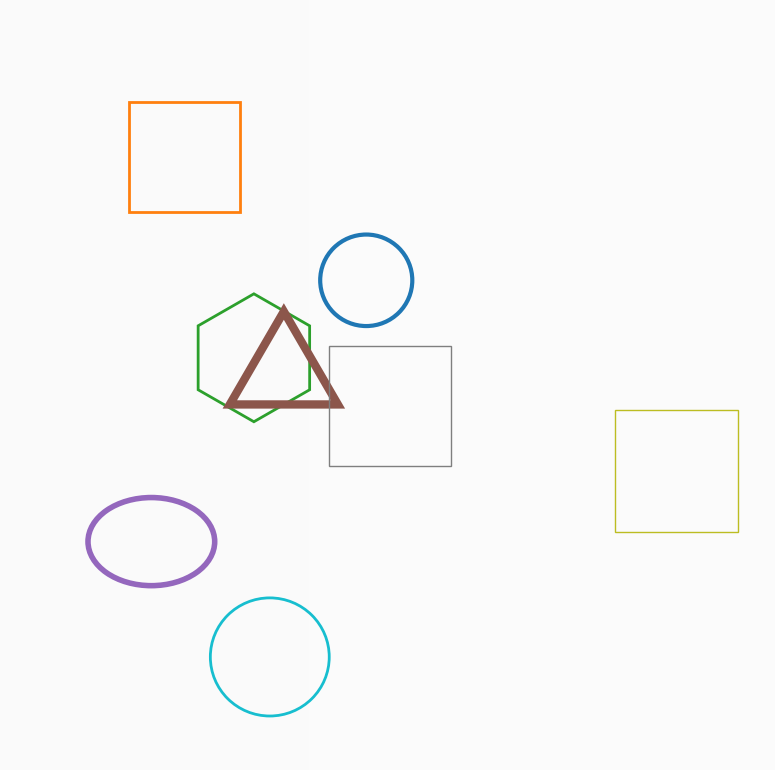[{"shape": "circle", "thickness": 1.5, "radius": 0.3, "center": [0.473, 0.636]}, {"shape": "square", "thickness": 1, "radius": 0.36, "center": [0.238, 0.796]}, {"shape": "hexagon", "thickness": 1, "radius": 0.42, "center": [0.328, 0.535]}, {"shape": "oval", "thickness": 2, "radius": 0.41, "center": [0.195, 0.297]}, {"shape": "triangle", "thickness": 3, "radius": 0.4, "center": [0.366, 0.515]}, {"shape": "square", "thickness": 0.5, "radius": 0.39, "center": [0.503, 0.473]}, {"shape": "square", "thickness": 0.5, "radius": 0.4, "center": [0.873, 0.388]}, {"shape": "circle", "thickness": 1, "radius": 0.38, "center": [0.348, 0.147]}]